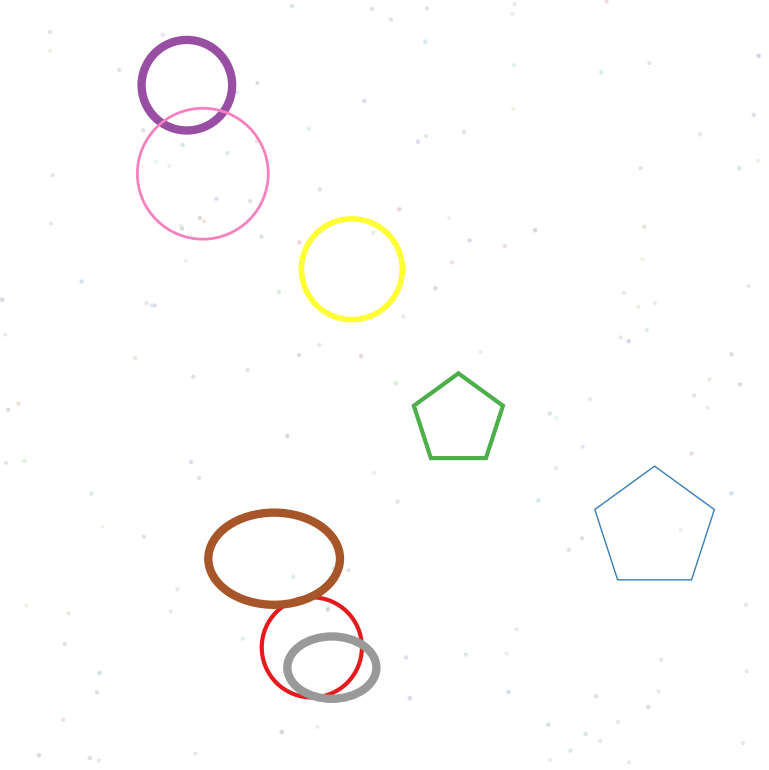[{"shape": "circle", "thickness": 1.5, "radius": 0.33, "center": [0.405, 0.159]}, {"shape": "pentagon", "thickness": 0.5, "radius": 0.41, "center": [0.85, 0.313]}, {"shape": "pentagon", "thickness": 1.5, "radius": 0.3, "center": [0.595, 0.454]}, {"shape": "circle", "thickness": 3, "radius": 0.29, "center": [0.243, 0.889]}, {"shape": "circle", "thickness": 2, "radius": 0.33, "center": [0.457, 0.65]}, {"shape": "oval", "thickness": 3, "radius": 0.43, "center": [0.356, 0.274]}, {"shape": "circle", "thickness": 1, "radius": 0.42, "center": [0.263, 0.774]}, {"shape": "oval", "thickness": 3, "radius": 0.29, "center": [0.431, 0.133]}]